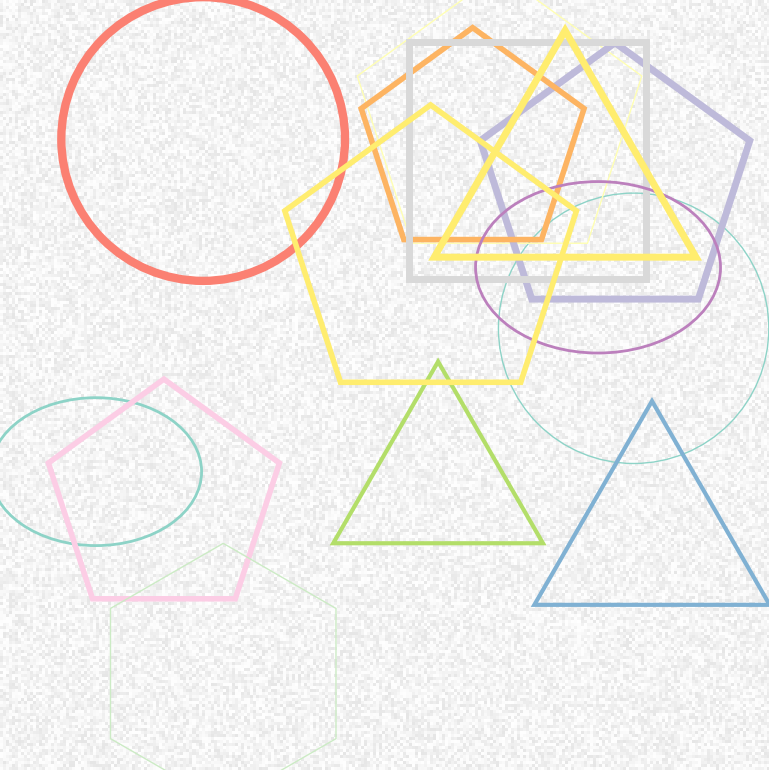[{"shape": "circle", "thickness": 0.5, "radius": 0.88, "center": [0.823, 0.574]}, {"shape": "oval", "thickness": 1, "radius": 0.69, "center": [0.125, 0.387]}, {"shape": "pentagon", "thickness": 0.5, "radius": 0.97, "center": [0.649, 0.841]}, {"shape": "pentagon", "thickness": 2.5, "radius": 0.92, "center": [0.799, 0.76]}, {"shape": "circle", "thickness": 3, "radius": 0.92, "center": [0.264, 0.819]}, {"shape": "triangle", "thickness": 1.5, "radius": 0.88, "center": [0.847, 0.303]}, {"shape": "pentagon", "thickness": 2, "radius": 0.76, "center": [0.614, 0.812]}, {"shape": "triangle", "thickness": 1.5, "radius": 0.79, "center": [0.569, 0.373]}, {"shape": "pentagon", "thickness": 2, "radius": 0.79, "center": [0.213, 0.35]}, {"shape": "square", "thickness": 2.5, "radius": 0.77, "center": [0.685, 0.792]}, {"shape": "oval", "thickness": 1, "radius": 0.8, "center": [0.777, 0.653]}, {"shape": "hexagon", "thickness": 0.5, "radius": 0.85, "center": [0.29, 0.125]}, {"shape": "triangle", "thickness": 2.5, "radius": 0.98, "center": [0.734, 0.764]}, {"shape": "pentagon", "thickness": 2, "radius": 1.0, "center": [0.559, 0.665]}]